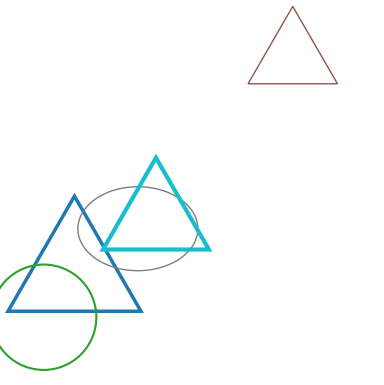[{"shape": "triangle", "thickness": 2.5, "radius": 1.0, "center": [0.193, 0.291]}, {"shape": "circle", "thickness": 1.5, "radius": 0.68, "center": [0.113, 0.176]}, {"shape": "triangle", "thickness": 1, "radius": 0.67, "center": [0.76, 0.849]}, {"shape": "oval", "thickness": 1, "radius": 0.78, "center": [0.358, 0.406]}, {"shape": "triangle", "thickness": 3, "radius": 0.79, "center": [0.405, 0.431]}]